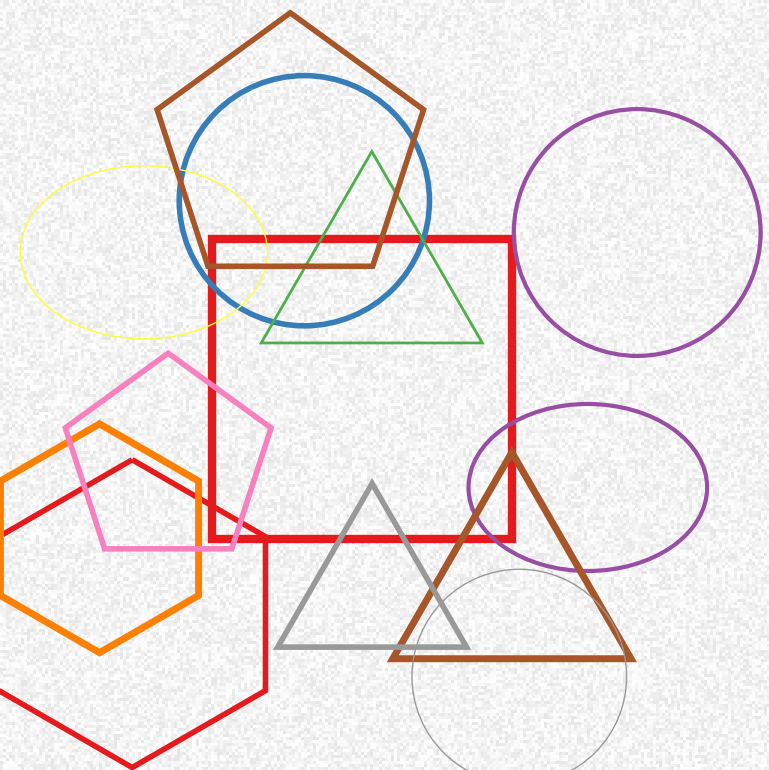[{"shape": "hexagon", "thickness": 2, "radius": 1.0, "center": [0.172, 0.203]}, {"shape": "square", "thickness": 3, "radius": 0.98, "center": [0.47, 0.495]}, {"shape": "circle", "thickness": 2, "radius": 0.81, "center": [0.395, 0.739]}, {"shape": "triangle", "thickness": 1, "radius": 0.83, "center": [0.483, 0.638]}, {"shape": "oval", "thickness": 1.5, "radius": 0.77, "center": [0.763, 0.367]}, {"shape": "circle", "thickness": 1.5, "radius": 0.8, "center": [0.828, 0.698]}, {"shape": "hexagon", "thickness": 2.5, "radius": 0.74, "center": [0.129, 0.301]}, {"shape": "oval", "thickness": 0.5, "radius": 0.8, "center": [0.187, 0.672]}, {"shape": "pentagon", "thickness": 2, "radius": 0.91, "center": [0.377, 0.801]}, {"shape": "triangle", "thickness": 2.5, "radius": 0.89, "center": [0.665, 0.234]}, {"shape": "pentagon", "thickness": 2, "radius": 0.7, "center": [0.218, 0.401]}, {"shape": "triangle", "thickness": 2, "radius": 0.71, "center": [0.483, 0.23]}, {"shape": "circle", "thickness": 0.5, "radius": 0.7, "center": [0.674, 0.121]}]